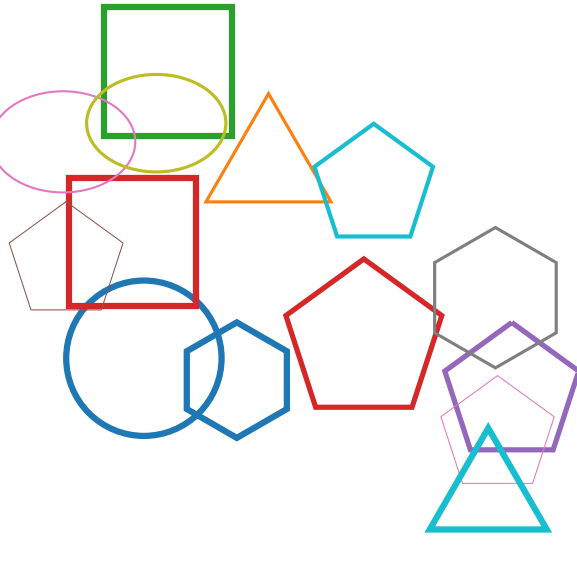[{"shape": "circle", "thickness": 3, "radius": 0.67, "center": [0.249, 0.379]}, {"shape": "hexagon", "thickness": 3, "radius": 0.5, "center": [0.41, 0.341]}, {"shape": "triangle", "thickness": 1.5, "radius": 0.63, "center": [0.465, 0.712]}, {"shape": "square", "thickness": 3, "radius": 0.56, "center": [0.291, 0.875]}, {"shape": "square", "thickness": 3, "radius": 0.55, "center": [0.23, 0.58]}, {"shape": "pentagon", "thickness": 2.5, "radius": 0.71, "center": [0.63, 0.409]}, {"shape": "pentagon", "thickness": 2.5, "radius": 0.61, "center": [0.886, 0.319]}, {"shape": "pentagon", "thickness": 0.5, "radius": 0.52, "center": [0.114, 0.546]}, {"shape": "oval", "thickness": 1, "radius": 0.63, "center": [0.109, 0.753]}, {"shape": "pentagon", "thickness": 0.5, "radius": 0.52, "center": [0.862, 0.246]}, {"shape": "hexagon", "thickness": 1.5, "radius": 0.61, "center": [0.858, 0.484]}, {"shape": "oval", "thickness": 1.5, "radius": 0.6, "center": [0.271, 0.786]}, {"shape": "triangle", "thickness": 3, "radius": 0.59, "center": [0.845, 0.141]}, {"shape": "pentagon", "thickness": 2, "radius": 0.54, "center": [0.647, 0.677]}]